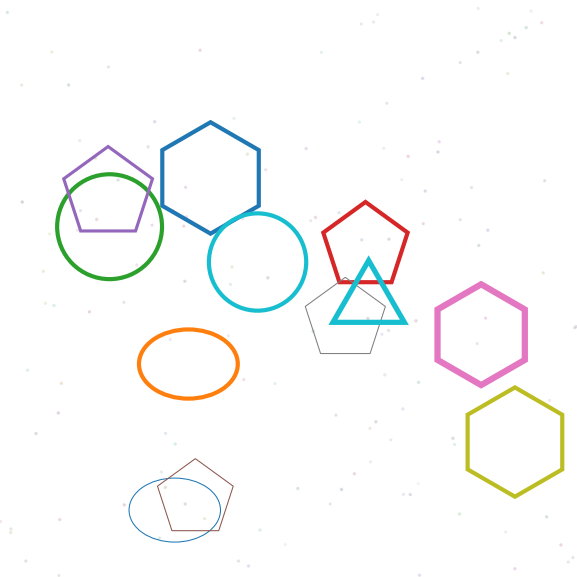[{"shape": "hexagon", "thickness": 2, "radius": 0.48, "center": [0.365, 0.691]}, {"shape": "oval", "thickness": 0.5, "radius": 0.4, "center": [0.303, 0.116]}, {"shape": "oval", "thickness": 2, "radius": 0.43, "center": [0.326, 0.369]}, {"shape": "circle", "thickness": 2, "radius": 0.45, "center": [0.19, 0.607]}, {"shape": "pentagon", "thickness": 2, "radius": 0.38, "center": [0.633, 0.573]}, {"shape": "pentagon", "thickness": 1.5, "radius": 0.4, "center": [0.187, 0.665]}, {"shape": "pentagon", "thickness": 0.5, "radius": 0.34, "center": [0.338, 0.136]}, {"shape": "hexagon", "thickness": 3, "radius": 0.44, "center": [0.833, 0.42]}, {"shape": "pentagon", "thickness": 0.5, "radius": 0.36, "center": [0.598, 0.446]}, {"shape": "hexagon", "thickness": 2, "radius": 0.47, "center": [0.892, 0.234]}, {"shape": "circle", "thickness": 2, "radius": 0.42, "center": [0.446, 0.545]}, {"shape": "triangle", "thickness": 2.5, "radius": 0.36, "center": [0.638, 0.477]}]